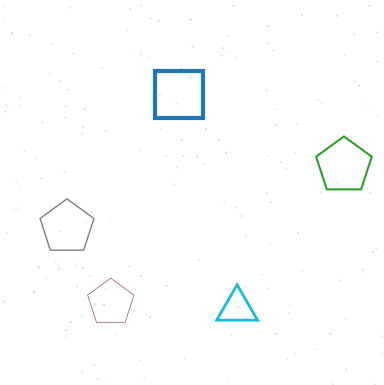[{"shape": "square", "thickness": 3, "radius": 0.31, "center": [0.464, 0.755]}, {"shape": "pentagon", "thickness": 1.5, "radius": 0.38, "center": [0.893, 0.57]}, {"shape": "pentagon", "thickness": 0.5, "radius": 0.32, "center": [0.288, 0.214]}, {"shape": "pentagon", "thickness": 1, "radius": 0.37, "center": [0.174, 0.41]}, {"shape": "triangle", "thickness": 2, "radius": 0.31, "center": [0.616, 0.199]}]